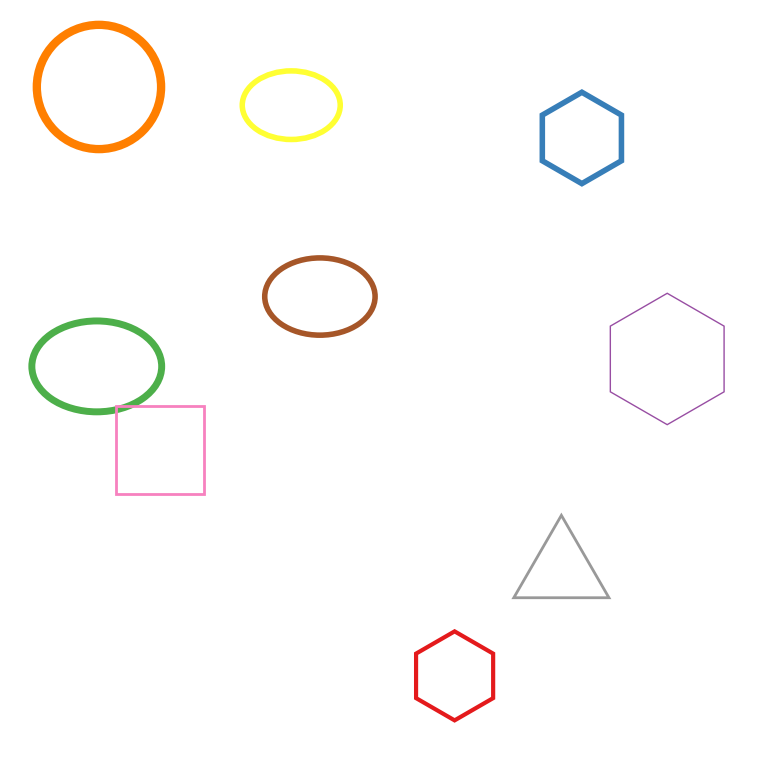[{"shape": "hexagon", "thickness": 1.5, "radius": 0.29, "center": [0.59, 0.122]}, {"shape": "hexagon", "thickness": 2, "radius": 0.3, "center": [0.756, 0.821]}, {"shape": "oval", "thickness": 2.5, "radius": 0.42, "center": [0.126, 0.524]}, {"shape": "hexagon", "thickness": 0.5, "radius": 0.43, "center": [0.867, 0.534]}, {"shape": "circle", "thickness": 3, "radius": 0.4, "center": [0.129, 0.887]}, {"shape": "oval", "thickness": 2, "radius": 0.32, "center": [0.378, 0.863]}, {"shape": "oval", "thickness": 2, "radius": 0.36, "center": [0.415, 0.615]}, {"shape": "square", "thickness": 1, "radius": 0.29, "center": [0.208, 0.415]}, {"shape": "triangle", "thickness": 1, "radius": 0.36, "center": [0.729, 0.259]}]